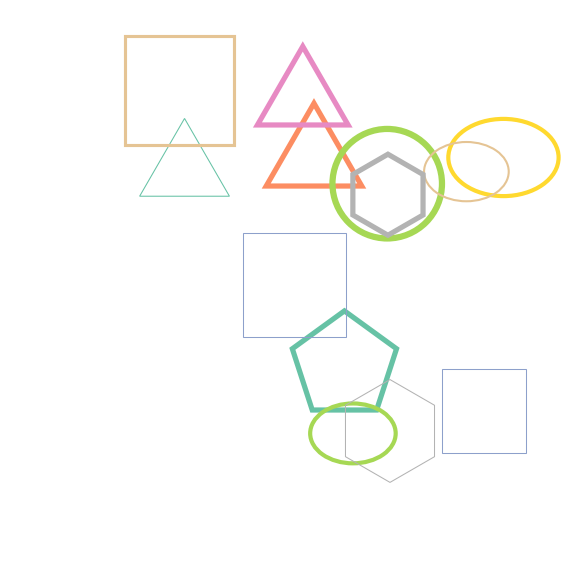[{"shape": "pentagon", "thickness": 2.5, "radius": 0.47, "center": [0.596, 0.366]}, {"shape": "triangle", "thickness": 0.5, "radius": 0.45, "center": [0.32, 0.704]}, {"shape": "triangle", "thickness": 2.5, "radius": 0.48, "center": [0.544, 0.725]}, {"shape": "square", "thickness": 0.5, "radius": 0.37, "center": [0.838, 0.287]}, {"shape": "square", "thickness": 0.5, "radius": 0.45, "center": [0.51, 0.506]}, {"shape": "triangle", "thickness": 2.5, "radius": 0.45, "center": [0.524, 0.828]}, {"shape": "oval", "thickness": 2, "radius": 0.37, "center": [0.611, 0.249]}, {"shape": "circle", "thickness": 3, "radius": 0.47, "center": [0.671, 0.681]}, {"shape": "oval", "thickness": 2, "radius": 0.48, "center": [0.872, 0.726]}, {"shape": "square", "thickness": 1.5, "radius": 0.47, "center": [0.311, 0.842]}, {"shape": "oval", "thickness": 1, "radius": 0.37, "center": [0.808, 0.702]}, {"shape": "hexagon", "thickness": 0.5, "radius": 0.45, "center": [0.675, 0.253]}, {"shape": "hexagon", "thickness": 2.5, "radius": 0.35, "center": [0.672, 0.662]}]